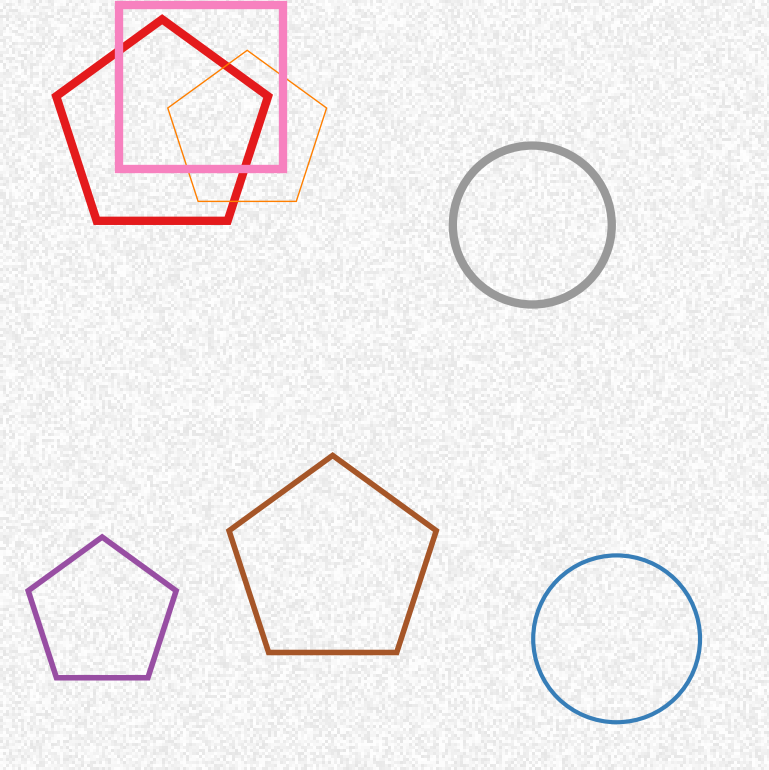[{"shape": "pentagon", "thickness": 3, "radius": 0.72, "center": [0.211, 0.83]}, {"shape": "circle", "thickness": 1.5, "radius": 0.54, "center": [0.801, 0.17]}, {"shape": "pentagon", "thickness": 2, "radius": 0.51, "center": [0.133, 0.202]}, {"shape": "pentagon", "thickness": 0.5, "radius": 0.54, "center": [0.321, 0.826]}, {"shape": "pentagon", "thickness": 2, "radius": 0.71, "center": [0.432, 0.267]}, {"shape": "square", "thickness": 3, "radius": 0.53, "center": [0.261, 0.887]}, {"shape": "circle", "thickness": 3, "radius": 0.52, "center": [0.691, 0.708]}]